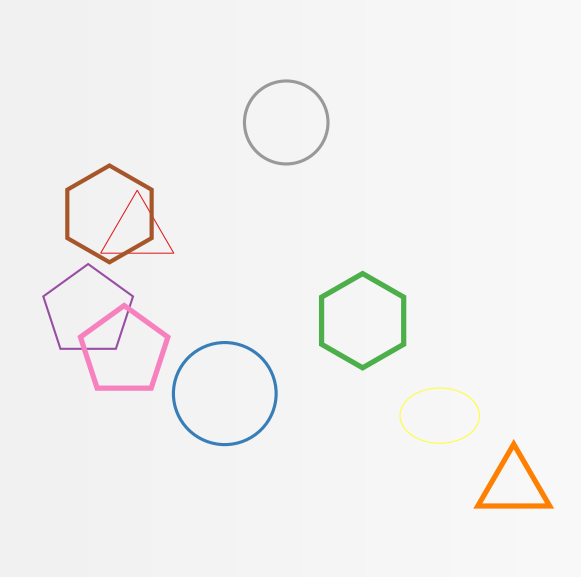[{"shape": "triangle", "thickness": 0.5, "radius": 0.36, "center": [0.236, 0.597]}, {"shape": "circle", "thickness": 1.5, "radius": 0.44, "center": [0.387, 0.318]}, {"shape": "hexagon", "thickness": 2.5, "radius": 0.41, "center": [0.624, 0.444]}, {"shape": "pentagon", "thickness": 1, "radius": 0.41, "center": [0.152, 0.461]}, {"shape": "triangle", "thickness": 2.5, "radius": 0.36, "center": [0.884, 0.159]}, {"shape": "oval", "thickness": 0.5, "radius": 0.34, "center": [0.757, 0.279]}, {"shape": "hexagon", "thickness": 2, "radius": 0.42, "center": [0.188, 0.629]}, {"shape": "pentagon", "thickness": 2.5, "radius": 0.4, "center": [0.214, 0.391]}, {"shape": "circle", "thickness": 1.5, "radius": 0.36, "center": [0.492, 0.787]}]